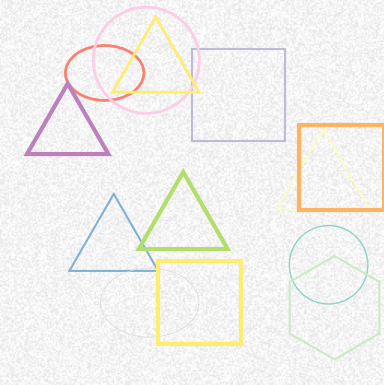[{"shape": "circle", "thickness": 1, "radius": 0.51, "center": [0.853, 0.312]}, {"shape": "triangle", "thickness": 1, "radius": 0.7, "center": [0.839, 0.525]}, {"shape": "square", "thickness": 1.5, "radius": 0.6, "center": [0.62, 0.753]}, {"shape": "oval", "thickness": 2, "radius": 0.51, "center": [0.272, 0.81]}, {"shape": "triangle", "thickness": 1.5, "radius": 0.67, "center": [0.296, 0.363]}, {"shape": "square", "thickness": 3, "radius": 0.55, "center": [0.887, 0.564]}, {"shape": "triangle", "thickness": 3, "radius": 0.67, "center": [0.476, 0.42]}, {"shape": "circle", "thickness": 2, "radius": 0.69, "center": [0.38, 0.843]}, {"shape": "oval", "thickness": 0.5, "radius": 0.64, "center": [0.389, 0.214]}, {"shape": "triangle", "thickness": 3, "radius": 0.61, "center": [0.176, 0.661]}, {"shape": "hexagon", "thickness": 1.5, "radius": 0.67, "center": [0.869, 0.201]}, {"shape": "triangle", "thickness": 2, "radius": 0.65, "center": [0.405, 0.826]}, {"shape": "square", "thickness": 3, "radius": 0.54, "center": [0.518, 0.215]}]